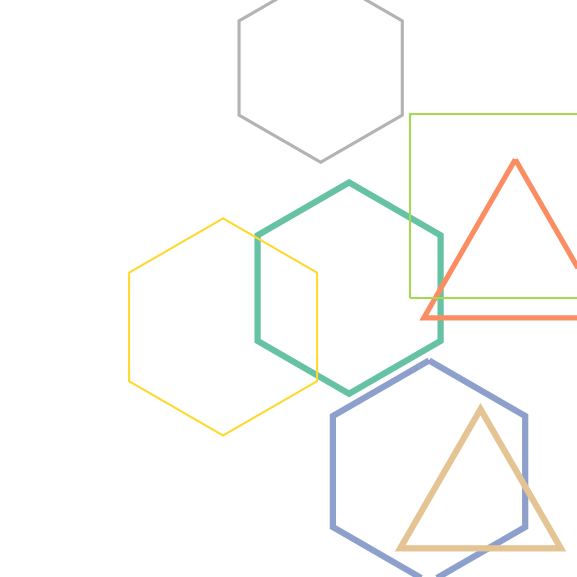[{"shape": "hexagon", "thickness": 3, "radius": 0.91, "center": [0.604, 0.5]}, {"shape": "triangle", "thickness": 2.5, "radius": 0.91, "center": [0.892, 0.54]}, {"shape": "hexagon", "thickness": 3, "radius": 0.96, "center": [0.743, 0.183]}, {"shape": "square", "thickness": 1, "radius": 0.8, "center": [0.87, 0.643]}, {"shape": "hexagon", "thickness": 1, "radius": 0.94, "center": [0.386, 0.433]}, {"shape": "triangle", "thickness": 3, "radius": 0.8, "center": [0.832, 0.13]}, {"shape": "hexagon", "thickness": 1.5, "radius": 0.82, "center": [0.555, 0.881]}]